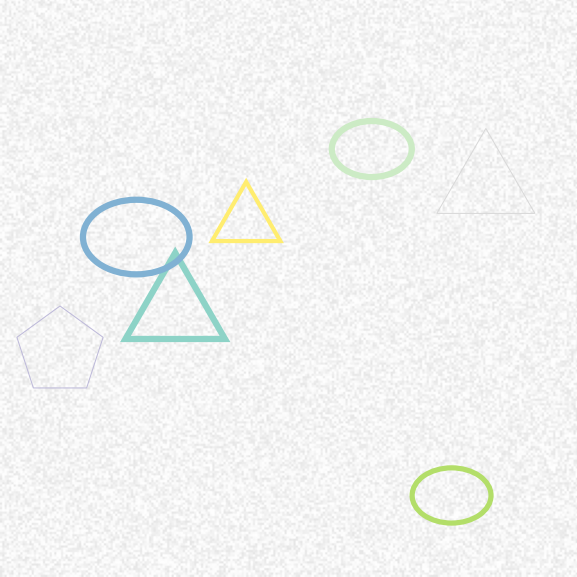[{"shape": "triangle", "thickness": 3, "radius": 0.5, "center": [0.303, 0.462]}, {"shape": "pentagon", "thickness": 0.5, "radius": 0.39, "center": [0.104, 0.391]}, {"shape": "oval", "thickness": 3, "radius": 0.46, "center": [0.236, 0.589]}, {"shape": "oval", "thickness": 2.5, "radius": 0.34, "center": [0.782, 0.141]}, {"shape": "triangle", "thickness": 0.5, "radius": 0.49, "center": [0.841, 0.679]}, {"shape": "oval", "thickness": 3, "radius": 0.35, "center": [0.644, 0.741]}, {"shape": "triangle", "thickness": 2, "radius": 0.34, "center": [0.426, 0.616]}]